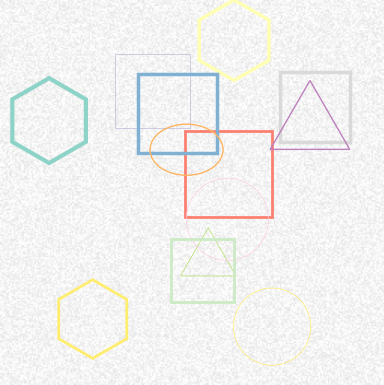[{"shape": "hexagon", "thickness": 3, "radius": 0.55, "center": [0.128, 0.687]}, {"shape": "hexagon", "thickness": 2.5, "radius": 0.52, "center": [0.608, 0.896]}, {"shape": "square", "thickness": 0.5, "radius": 0.48, "center": [0.396, 0.763]}, {"shape": "square", "thickness": 2, "radius": 0.56, "center": [0.593, 0.548]}, {"shape": "square", "thickness": 2.5, "radius": 0.51, "center": [0.46, 0.705]}, {"shape": "oval", "thickness": 1, "radius": 0.47, "center": [0.485, 0.611]}, {"shape": "triangle", "thickness": 0.5, "radius": 0.42, "center": [0.541, 0.325]}, {"shape": "circle", "thickness": 0.5, "radius": 0.53, "center": [0.591, 0.43]}, {"shape": "square", "thickness": 2.5, "radius": 0.45, "center": [0.819, 0.722]}, {"shape": "triangle", "thickness": 1, "radius": 0.6, "center": [0.805, 0.672]}, {"shape": "square", "thickness": 2, "radius": 0.4, "center": [0.526, 0.298]}, {"shape": "hexagon", "thickness": 2, "radius": 0.51, "center": [0.241, 0.171]}, {"shape": "circle", "thickness": 0.5, "radius": 0.5, "center": [0.707, 0.152]}]